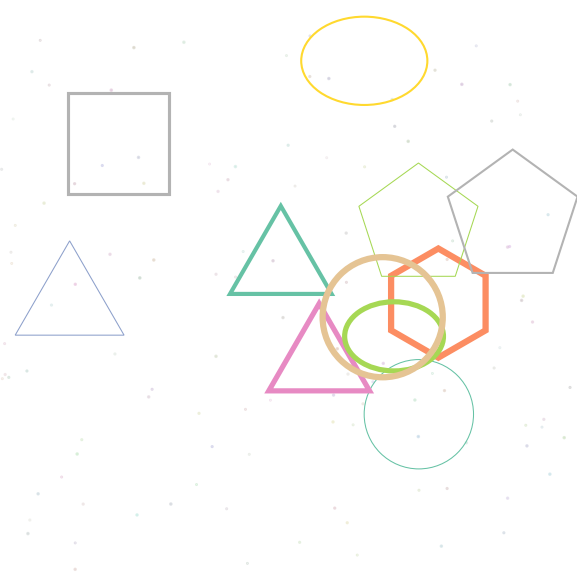[{"shape": "circle", "thickness": 0.5, "radius": 0.47, "center": [0.725, 0.282]}, {"shape": "triangle", "thickness": 2, "radius": 0.51, "center": [0.486, 0.541]}, {"shape": "hexagon", "thickness": 3, "radius": 0.47, "center": [0.759, 0.474]}, {"shape": "triangle", "thickness": 0.5, "radius": 0.54, "center": [0.121, 0.473]}, {"shape": "triangle", "thickness": 2.5, "radius": 0.5, "center": [0.553, 0.373]}, {"shape": "pentagon", "thickness": 0.5, "radius": 0.54, "center": [0.725, 0.608]}, {"shape": "oval", "thickness": 2.5, "radius": 0.43, "center": [0.682, 0.417]}, {"shape": "oval", "thickness": 1, "radius": 0.55, "center": [0.631, 0.894]}, {"shape": "circle", "thickness": 3, "radius": 0.52, "center": [0.663, 0.45]}, {"shape": "square", "thickness": 1.5, "radius": 0.44, "center": [0.205, 0.751]}, {"shape": "pentagon", "thickness": 1, "radius": 0.59, "center": [0.888, 0.622]}]